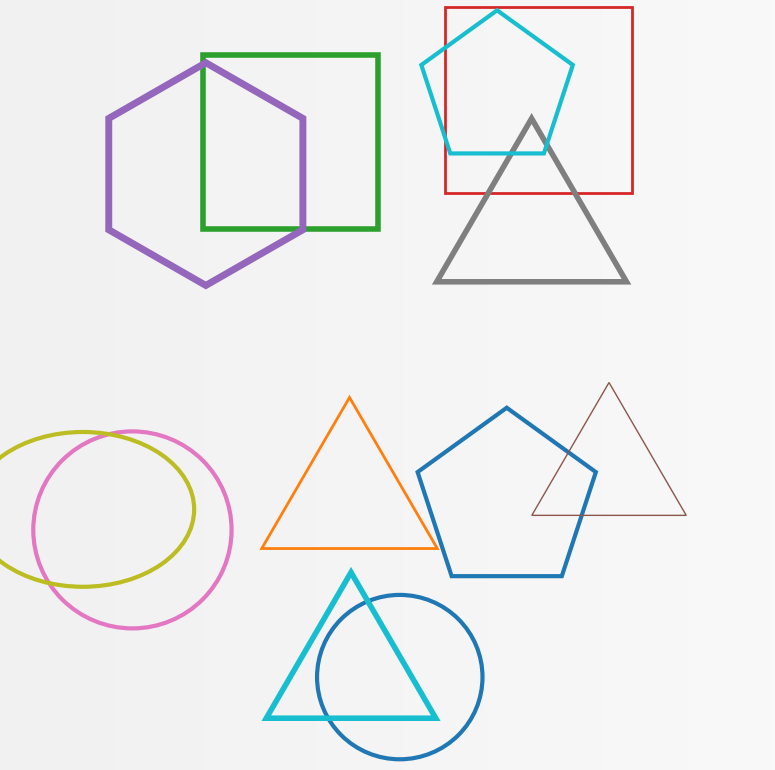[{"shape": "circle", "thickness": 1.5, "radius": 0.53, "center": [0.516, 0.121]}, {"shape": "pentagon", "thickness": 1.5, "radius": 0.6, "center": [0.654, 0.35]}, {"shape": "triangle", "thickness": 1, "radius": 0.65, "center": [0.451, 0.353]}, {"shape": "square", "thickness": 2, "radius": 0.57, "center": [0.375, 0.815]}, {"shape": "square", "thickness": 1, "radius": 0.6, "center": [0.695, 0.871]}, {"shape": "hexagon", "thickness": 2.5, "radius": 0.72, "center": [0.266, 0.774]}, {"shape": "triangle", "thickness": 0.5, "radius": 0.58, "center": [0.786, 0.388]}, {"shape": "circle", "thickness": 1.5, "radius": 0.64, "center": [0.171, 0.312]}, {"shape": "triangle", "thickness": 2, "radius": 0.71, "center": [0.686, 0.705]}, {"shape": "oval", "thickness": 1.5, "radius": 0.72, "center": [0.107, 0.338]}, {"shape": "pentagon", "thickness": 1.5, "radius": 0.51, "center": [0.641, 0.884]}, {"shape": "triangle", "thickness": 2, "radius": 0.63, "center": [0.453, 0.13]}]